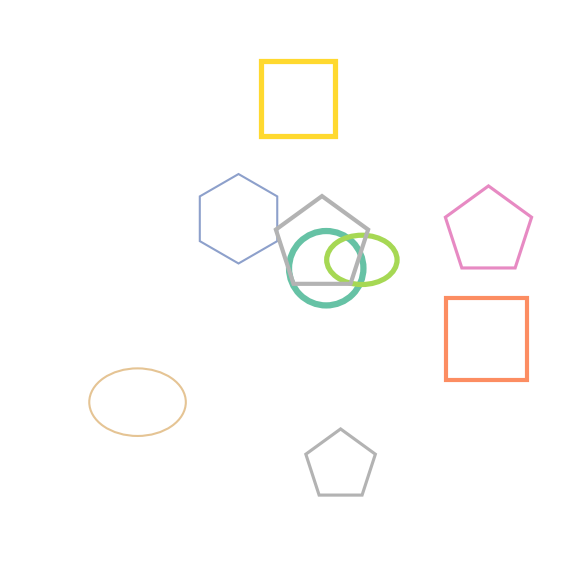[{"shape": "circle", "thickness": 3, "radius": 0.32, "center": [0.565, 0.535]}, {"shape": "square", "thickness": 2, "radius": 0.35, "center": [0.843, 0.412]}, {"shape": "hexagon", "thickness": 1, "radius": 0.39, "center": [0.413, 0.62]}, {"shape": "pentagon", "thickness": 1.5, "radius": 0.39, "center": [0.846, 0.599]}, {"shape": "oval", "thickness": 2.5, "radius": 0.3, "center": [0.627, 0.549]}, {"shape": "square", "thickness": 2.5, "radius": 0.32, "center": [0.516, 0.828]}, {"shape": "oval", "thickness": 1, "radius": 0.42, "center": [0.238, 0.303]}, {"shape": "pentagon", "thickness": 2, "radius": 0.42, "center": [0.558, 0.576]}, {"shape": "pentagon", "thickness": 1.5, "radius": 0.32, "center": [0.59, 0.193]}]